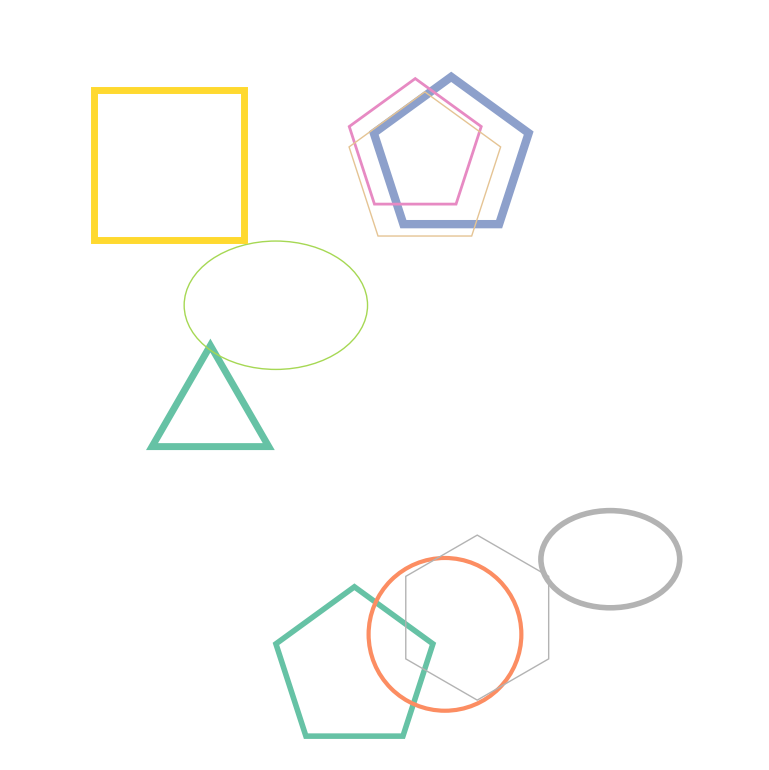[{"shape": "triangle", "thickness": 2.5, "radius": 0.44, "center": [0.273, 0.464]}, {"shape": "pentagon", "thickness": 2, "radius": 0.54, "center": [0.46, 0.131]}, {"shape": "circle", "thickness": 1.5, "radius": 0.5, "center": [0.578, 0.176]}, {"shape": "pentagon", "thickness": 3, "radius": 0.53, "center": [0.586, 0.794]}, {"shape": "pentagon", "thickness": 1, "radius": 0.45, "center": [0.539, 0.808]}, {"shape": "oval", "thickness": 0.5, "radius": 0.6, "center": [0.358, 0.604]}, {"shape": "square", "thickness": 2.5, "radius": 0.49, "center": [0.219, 0.786]}, {"shape": "pentagon", "thickness": 0.5, "radius": 0.52, "center": [0.552, 0.777]}, {"shape": "oval", "thickness": 2, "radius": 0.45, "center": [0.793, 0.274]}, {"shape": "hexagon", "thickness": 0.5, "radius": 0.54, "center": [0.62, 0.198]}]